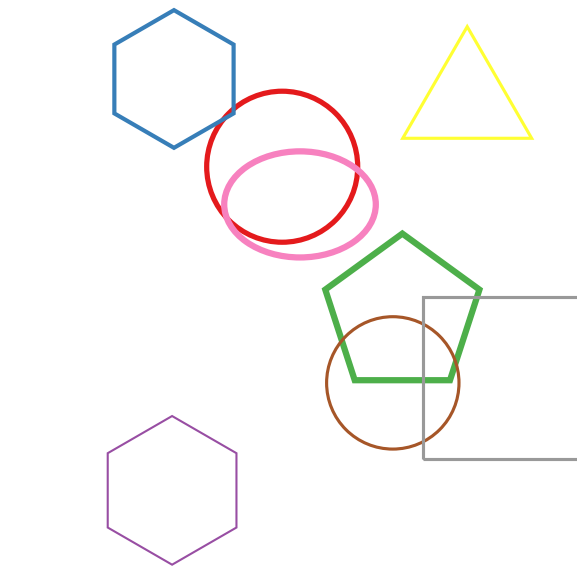[{"shape": "circle", "thickness": 2.5, "radius": 0.65, "center": [0.489, 0.71]}, {"shape": "hexagon", "thickness": 2, "radius": 0.6, "center": [0.301, 0.862]}, {"shape": "pentagon", "thickness": 3, "radius": 0.7, "center": [0.697, 0.454]}, {"shape": "hexagon", "thickness": 1, "radius": 0.64, "center": [0.298, 0.15]}, {"shape": "triangle", "thickness": 1.5, "radius": 0.64, "center": [0.809, 0.824]}, {"shape": "circle", "thickness": 1.5, "radius": 0.57, "center": [0.68, 0.336]}, {"shape": "oval", "thickness": 3, "radius": 0.66, "center": [0.52, 0.645]}, {"shape": "square", "thickness": 1.5, "radius": 0.7, "center": [0.872, 0.345]}]